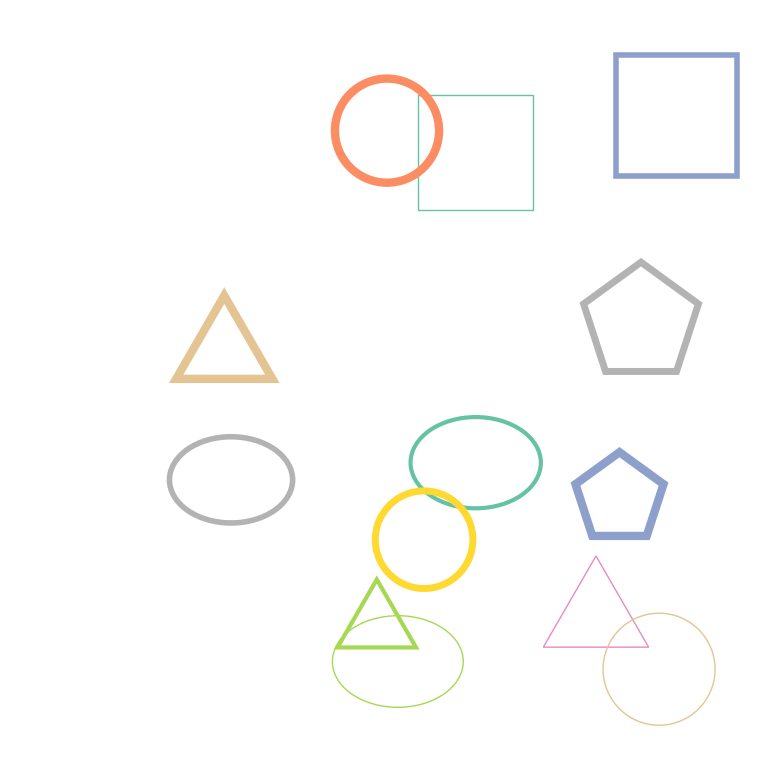[{"shape": "oval", "thickness": 1.5, "radius": 0.42, "center": [0.618, 0.399]}, {"shape": "square", "thickness": 0.5, "radius": 0.37, "center": [0.618, 0.802]}, {"shape": "circle", "thickness": 3, "radius": 0.34, "center": [0.503, 0.83]}, {"shape": "square", "thickness": 2, "radius": 0.39, "center": [0.878, 0.85]}, {"shape": "pentagon", "thickness": 3, "radius": 0.3, "center": [0.805, 0.353]}, {"shape": "triangle", "thickness": 0.5, "radius": 0.39, "center": [0.774, 0.199]}, {"shape": "triangle", "thickness": 1.5, "radius": 0.29, "center": [0.489, 0.189]}, {"shape": "oval", "thickness": 0.5, "radius": 0.42, "center": [0.517, 0.141]}, {"shape": "circle", "thickness": 2.5, "radius": 0.32, "center": [0.551, 0.299]}, {"shape": "circle", "thickness": 0.5, "radius": 0.36, "center": [0.856, 0.131]}, {"shape": "triangle", "thickness": 3, "radius": 0.36, "center": [0.291, 0.544]}, {"shape": "oval", "thickness": 2, "radius": 0.4, "center": [0.3, 0.377]}, {"shape": "pentagon", "thickness": 2.5, "radius": 0.39, "center": [0.832, 0.581]}]